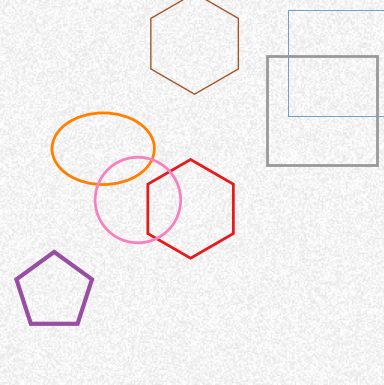[{"shape": "hexagon", "thickness": 2, "radius": 0.64, "center": [0.495, 0.457]}, {"shape": "square", "thickness": 0.5, "radius": 0.69, "center": [0.885, 0.836]}, {"shape": "pentagon", "thickness": 3, "radius": 0.52, "center": [0.141, 0.242]}, {"shape": "oval", "thickness": 2, "radius": 0.66, "center": [0.268, 0.614]}, {"shape": "hexagon", "thickness": 1, "radius": 0.66, "center": [0.505, 0.887]}, {"shape": "circle", "thickness": 2, "radius": 0.56, "center": [0.358, 0.48]}, {"shape": "square", "thickness": 2, "radius": 0.71, "center": [0.835, 0.713]}]